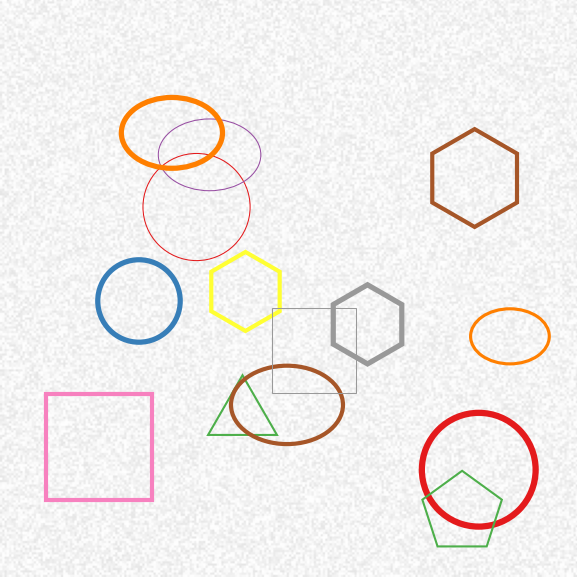[{"shape": "circle", "thickness": 3, "radius": 0.49, "center": [0.829, 0.186]}, {"shape": "circle", "thickness": 0.5, "radius": 0.46, "center": [0.34, 0.641]}, {"shape": "circle", "thickness": 2.5, "radius": 0.36, "center": [0.241, 0.478]}, {"shape": "triangle", "thickness": 1, "radius": 0.34, "center": [0.42, 0.28]}, {"shape": "pentagon", "thickness": 1, "radius": 0.36, "center": [0.8, 0.112]}, {"shape": "oval", "thickness": 0.5, "radius": 0.44, "center": [0.363, 0.731]}, {"shape": "oval", "thickness": 2.5, "radius": 0.44, "center": [0.298, 0.769]}, {"shape": "oval", "thickness": 1.5, "radius": 0.34, "center": [0.883, 0.417]}, {"shape": "hexagon", "thickness": 2, "radius": 0.34, "center": [0.425, 0.494]}, {"shape": "oval", "thickness": 2, "radius": 0.48, "center": [0.497, 0.298]}, {"shape": "hexagon", "thickness": 2, "radius": 0.42, "center": [0.822, 0.691]}, {"shape": "square", "thickness": 2, "radius": 0.46, "center": [0.172, 0.225]}, {"shape": "hexagon", "thickness": 2.5, "radius": 0.34, "center": [0.636, 0.438]}, {"shape": "square", "thickness": 0.5, "radius": 0.37, "center": [0.544, 0.393]}]